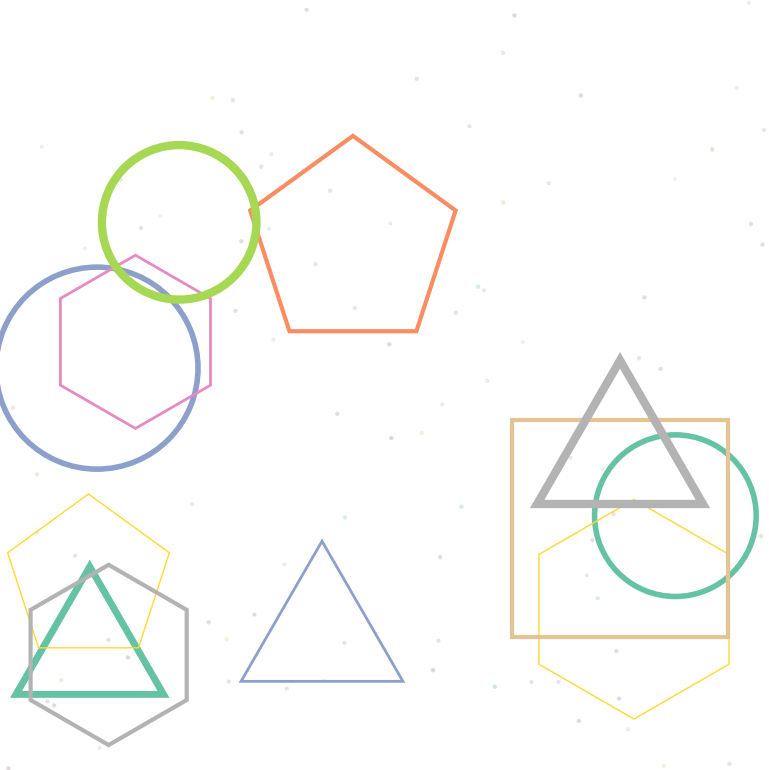[{"shape": "triangle", "thickness": 2.5, "radius": 0.55, "center": [0.117, 0.154]}, {"shape": "circle", "thickness": 2, "radius": 0.52, "center": [0.877, 0.33]}, {"shape": "pentagon", "thickness": 1.5, "radius": 0.7, "center": [0.458, 0.683]}, {"shape": "triangle", "thickness": 1, "radius": 0.61, "center": [0.418, 0.176]}, {"shape": "circle", "thickness": 2, "radius": 0.66, "center": [0.126, 0.522]}, {"shape": "hexagon", "thickness": 1, "radius": 0.56, "center": [0.176, 0.556]}, {"shape": "circle", "thickness": 3, "radius": 0.5, "center": [0.233, 0.711]}, {"shape": "pentagon", "thickness": 0.5, "radius": 0.55, "center": [0.115, 0.248]}, {"shape": "hexagon", "thickness": 0.5, "radius": 0.71, "center": [0.823, 0.209]}, {"shape": "square", "thickness": 1.5, "radius": 0.7, "center": [0.805, 0.314]}, {"shape": "triangle", "thickness": 3, "radius": 0.62, "center": [0.805, 0.408]}, {"shape": "hexagon", "thickness": 1.5, "radius": 0.59, "center": [0.141, 0.149]}]